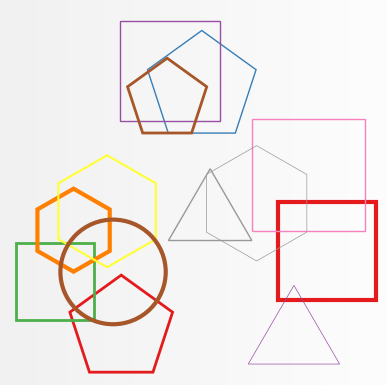[{"shape": "pentagon", "thickness": 2, "radius": 0.7, "center": [0.313, 0.146]}, {"shape": "square", "thickness": 3, "radius": 0.63, "center": [0.844, 0.348]}, {"shape": "pentagon", "thickness": 1, "radius": 0.74, "center": [0.521, 0.773]}, {"shape": "square", "thickness": 2, "radius": 0.5, "center": [0.141, 0.268]}, {"shape": "square", "thickness": 1, "radius": 0.65, "center": [0.439, 0.816]}, {"shape": "triangle", "thickness": 0.5, "radius": 0.68, "center": [0.759, 0.122]}, {"shape": "hexagon", "thickness": 3, "radius": 0.54, "center": [0.19, 0.402]}, {"shape": "hexagon", "thickness": 1.5, "radius": 0.73, "center": [0.276, 0.451]}, {"shape": "circle", "thickness": 3, "radius": 0.68, "center": [0.292, 0.294]}, {"shape": "pentagon", "thickness": 2, "radius": 0.54, "center": [0.431, 0.741]}, {"shape": "square", "thickness": 1, "radius": 0.73, "center": [0.796, 0.544]}, {"shape": "hexagon", "thickness": 0.5, "radius": 0.75, "center": [0.662, 0.472]}, {"shape": "triangle", "thickness": 1, "radius": 0.62, "center": [0.542, 0.437]}]